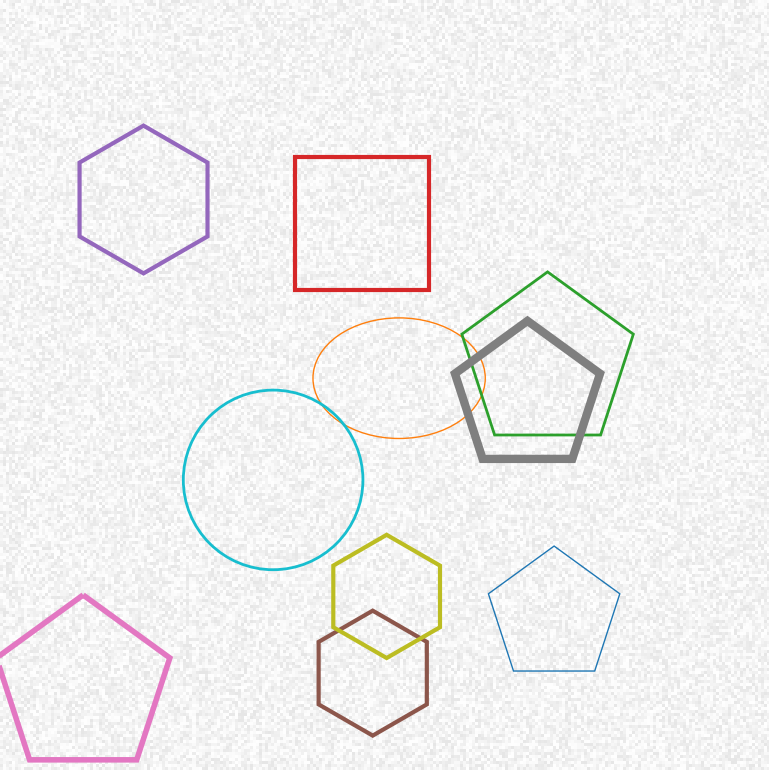[{"shape": "pentagon", "thickness": 0.5, "radius": 0.45, "center": [0.72, 0.201]}, {"shape": "oval", "thickness": 0.5, "radius": 0.56, "center": [0.518, 0.509]}, {"shape": "pentagon", "thickness": 1, "radius": 0.59, "center": [0.711, 0.53]}, {"shape": "square", "thickness": 1.5, "radius": 0.43, "center": [0.47, 0.71]}, {"shape": "hexagon", "thickness": 1.5, "radius": 0.48, "center": [0.186, 0.741]}, {"shape": "hexagon", "thickness": 1.5, "radius": 0.41, "center": [0.484, 0.126]}, {"shape": "pentagon", "thickness": 2, "radius": 0.59, "center": [0.108, 0.109]}, {"shape": "pentagon", "thickness": 3, "radius": 0.5, "center": [0.685, 0.484]}, {"shape": "hexagon", "thickness": 1.5, "radius": 0.4, "center": [0.502, 0.225]}, {"shape": "circle", "thickness": 1, "radius": 0.58, "center": [0.355, 0.377]}]